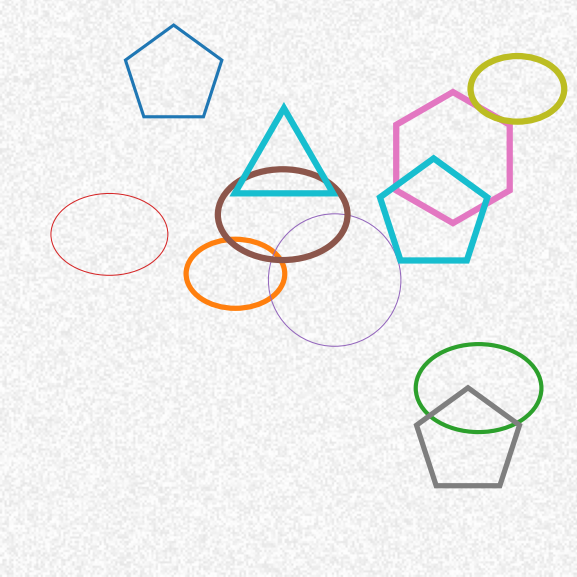[{"shape": "pentagon", "thickness": 1.5, "radius": 0.44, "center": [0.301, 0.868]}, {"shape": "oval", "thickness": 2.5, "radius": 0.43, "center": [0.408, 0.525]}, {"shape": "oval", "thickness": 2, "radius": 0.54, "center": [0.829, 0.327]}, {"shape": "oval", "thickness": 0.5, "radius": 0.51, "center": [0.189, 0.593]}, {"shape": "circle", "thickness": 0.5, "radius": 0.57, "center": [0.579, 0.514]}, {"shape": "oval", "thickness": 3, "radius": 0.56, "center": [0.49, 0.627]}, {"shape": "hexagon", "thickness": 3, "radius": 0.57, "center": [0.784, 0.726]}, {"shape": "pentagon", "thickness": 2.5, "radius": 0.47, "center": [0.81, 0.234]}, {"shape": "oval", "thickness": 3, "radius": 0.41, "center": [0.896, 0.845]}, {"shape": "triangle", "thickness": 3, "radius": 0.49, "center": [0.492, 0.713]}, {"shape": "pentagon", "thickness": 3, "radius": 0.49, "center": [0.751, 0.627]}]